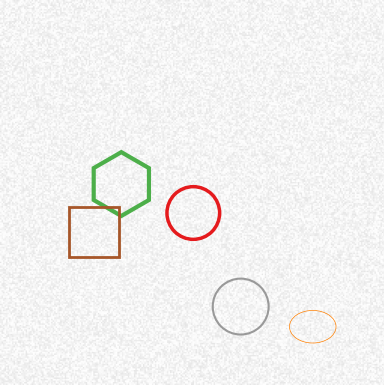[{"shape": "circle", "thickness": 2.5, "radius": 0.34, "center": [0.502, 0.447]}, {"shape": "hexagon", "thickness": 3, "radius": 0.41, "center": [0.315, 0.522]}, {"shape": "oval", "thickness": 0.5, "radius": 0.3, "center": [0.812, 0.151]}, {"shape": "square", "thickness": 2, "radius": 0.33, "center": [0.245, 0.397]}, {"shape": "circle", "thickness": 1.5, "radius": 0.36, "center": [0.625, 0.204]}]